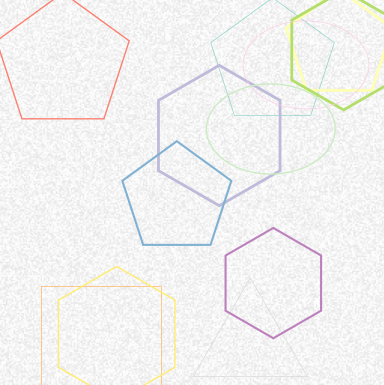[{"shape": "pentagon", "thickness": 0.5, "radius": 0.84, "center": [0.708, 0.837]}, {"shape": "pentagon", "thickness": 2, "radius": 0.72, "center": [0.881, 0.882]}, {"shape": "hexagon", "thickness": 2, "radius": 0.91, "center": [0.569, 0.648]}, {"shape": "pentagon", "thickness": 1, "radius": 0.91, "center": [0.163, 0.838]}, {"shape": "pentagon", "thickness": 1.5, "radius": 0.74, "center": [0.459, 0.484]}, {"shape": "square", "thickness": 0.5, "radius": 0.78, "center": [0.263, 0.1]}, {"shape": "hexagon", "thickness": 2, "radius": 0.78, "center": [0.893, 0.87]}, {"shape": "oval", "thickness": 0.5, "radius": 0.82, "center": [0.795, 0.831]}, {"shape": "triangle", "thickness": 0.5, "radius": 0.86, "center": [0.65, 0.107]}, {"shape": "hexagon", "thickness": 1.5, "radius": 0.72, "center": [0.71, 0.265]}, {"shape": "oval", "thickness": 1, "radius": 0.84, "center": [0.703, 0.665]}, {"shape": "hexagon", "thickness": 1, "radius": 0.87, "center": [0.303, 0.133]}]